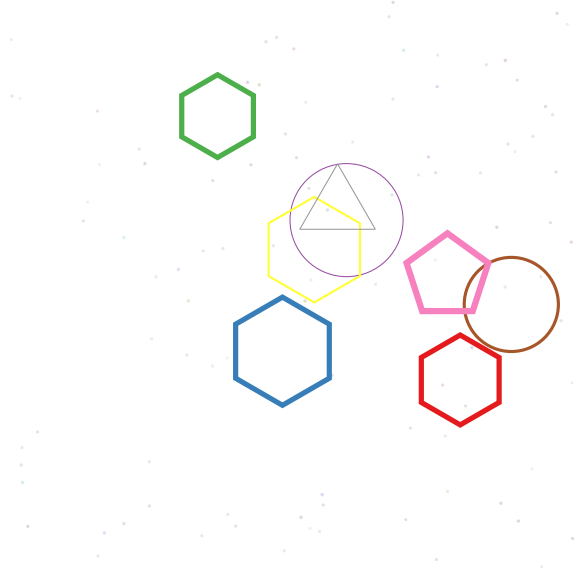[{"shape": "hexagon", "thickness": 2.5, "radius": 0.39, "center": [0.797, 0.341]}, {"shape": "hexagon", "thickness": 2.5, "radius": 0.47, "center": [0.489, 0.391]}, {"shape": "hexagon", "thickness": 2.5, "radius": 0.36, "center": [0.377, 0.798]}, {"shape": "circle", "thickness": 0.5, "radius": 0.49, "center": [0.6, 0.618]}, {"shape": "hexagon", "thickness": 1, "radius": 0.46, "center": [0.544, 0.567]}, {"shape": "circle", "thickness": 1.5, "radius": 0.41, "center": [0.885, 0.472]}, {"shape": "pentagon", "thickness": 3, "radius": 0.37, "center": [0.775, 0.521]}, {"shape": "triangle", "thickness": 0.5, "radius": 0.38, "center": [0.584, 0.64]}]